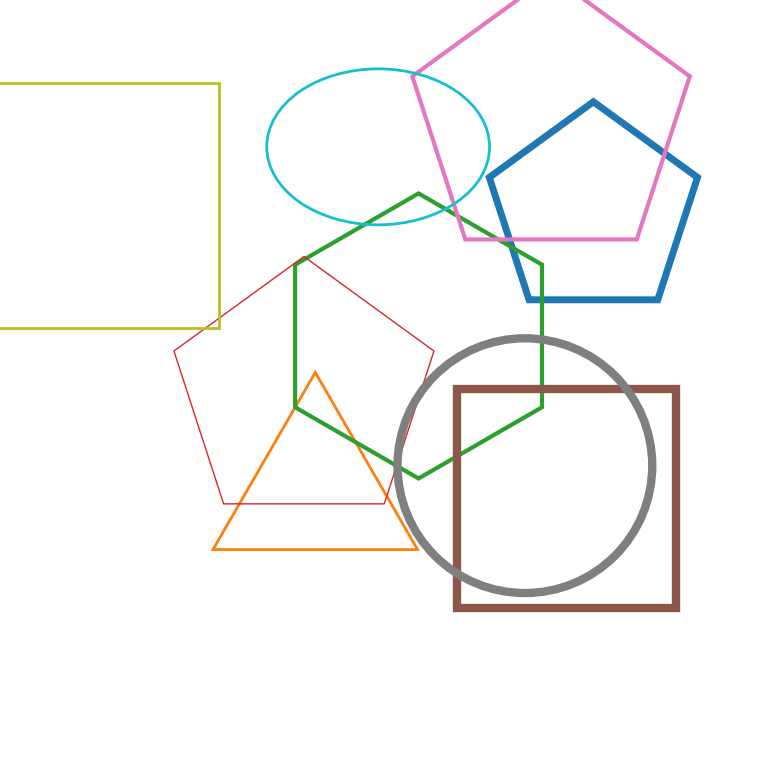[{"shape": "pentagon", "thickness": 2.5, "radius": 0.71, "center": [0.771, 0.726]}, {"shape": "triangle", "thickness": 1, "radius": 0.77, "center": [0.409, 0.363]}, {"shape": "hexagon", "thickness": 1.5, "radius": 0.93, "center": [0.544, 0.564]}, {"shape": "pentagon", "thickness": 0.5, "radius": 0.89, "center": [0.395, 0.489]}, {"shape": "square", "thickness": 3, "radius": 0.71, "center": [0.736, 0.352]}, {"shape": "pentagon", "thickness": 1.5, "radius": 0.95, "center": [0.716, 0.842]}, {"shape": "circle", "thickness": 3, "radius": 0.83, "center": [0.682, 0.395]}, {"shape": "square", "thickness": 1, "radius": 0.8, "center": [0.124, 0.733]}, {"shape": "oval", "thickness": 1, "radius": 0.72, "center": [0.491, 0.809]}]